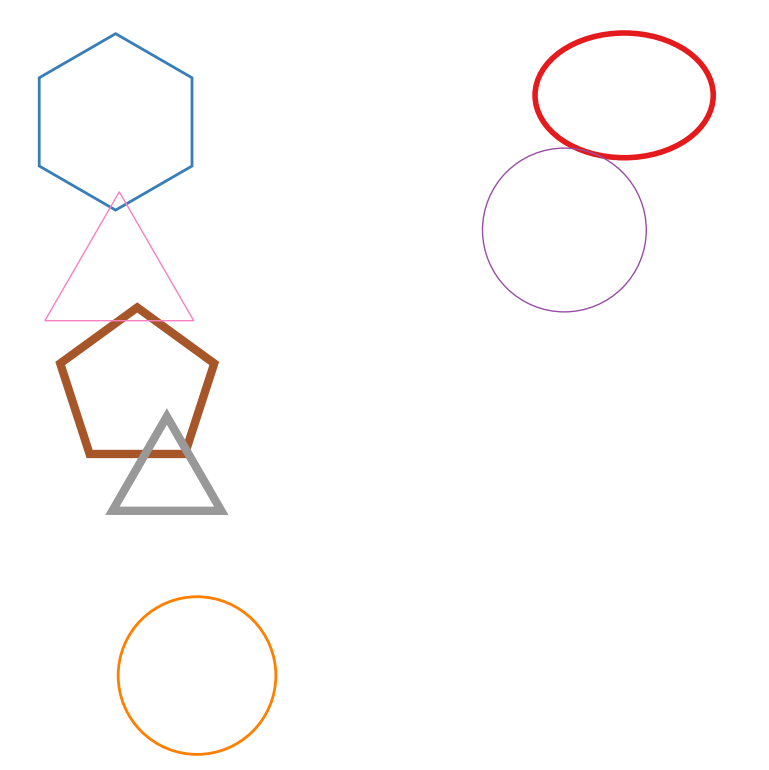[{"shape": "oval", "thickness": 2, "radius": 0.58, "center": [0.811, 0.876]}, {"shape": "hexagon", "thickness": 1, "radius": 0.57, "center": [0.15, 0.842]}, {"shape": "circle", "thickness": 0.5, "radius": 0.53, "center": [0.733, 0.701]}, {"shape": "circle", "thickness": 1, "radius": 0.51, "center": [0.256, 0.123]}, {"shape": "pentagon", "thickness": 3, "radius": 0.53, "center": [0.178, 0.496]}, {"shape": "triangle", "thickness": 0.5, "radius": 0.56, "center": [0.155, 0.639]}, {"shape": "triangle", "thickness": 3, "radius": 0.41, "center": [0.217, 0.377]}]